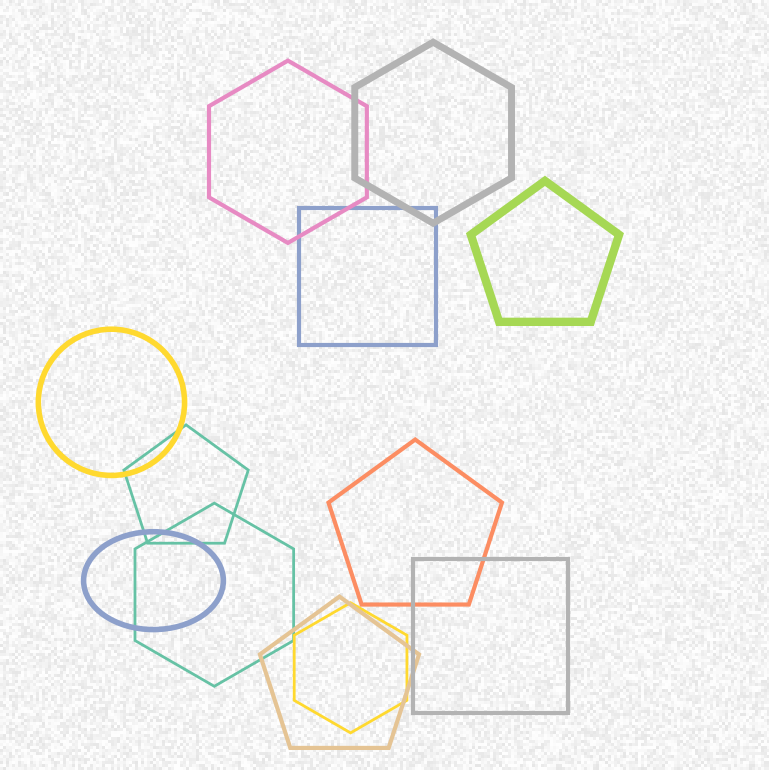[{"shape": "pentagon", "thickness": 1, "radius": 0.42, "center": [0.242, 0.363]}, {"shape": "hexagon", "thickness": 1, "radius": 0.59, "center": [0.278, 0.228]}, {"shape": "pentagon", "thickness": 1.5, "radius": 0.59, "center": [0.539, 0.311]}, {"shape": "oval", "thickness": 2, "radius": 0.45, "center": [0.199, 0.246]}, {"shape": "square", "thickness": 1.5, "radius": 0.44, "center": [0.478, 0.64]}, {"shape": "hexagon", "thickness": 1.5, "radius": 0.59, "center": [0.374, 0.803]}, {"shape": "pentagon", "thickness": 3, "radius": 0.51, "center": [0.708, 0.664]}, {"shape": "circle", "thickness": 2, "radius": 0.47, "center": [0.145, 0.478]}, {"shape": "hexagon", "thickness": 1, "radius": 0.42, "center": [0.455, 0.133]}, {"shape": "pentagon", "thickness": 1.5, "radius": 0.54, "center": [0.441, 0.117]}, {"shape": "hexagon", "thickness": 2.5, "radius": 0.59, "center": [0.563, 0.828]}, {"shape": "square", "thickness": 1.5, "radius": 0.5, "center": [0.637, 0.173]}]